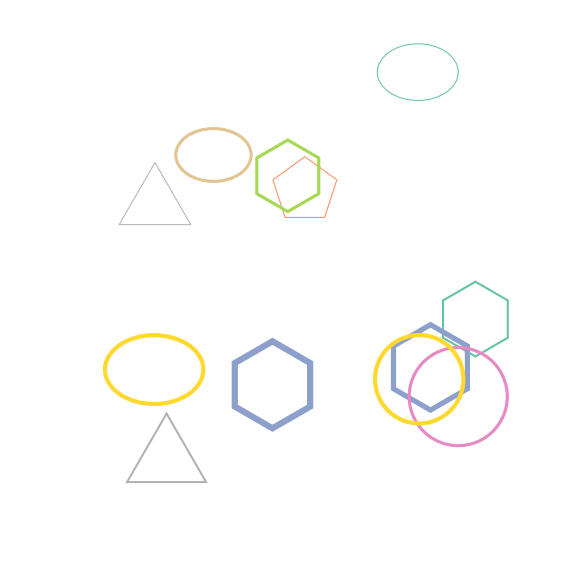[{"shape": "hexagon", "thickness": 1, "radius": 0.32, "center": [0.823, 0.447]}, {"shape": "oval", "thickness": 0.5, "radius": 0.35, "center": [0.723, 0.874]}, {"shape": "pentagon", "thickness": 0.5, "radius": 0.29, "center": [0.528, 0.67]}, {"shape": "hexagon", "thickness": 3, "radius": 0.38, "center": [0.472, 0.333]}, {"shape": "hexagon", "thickness": 2.5, "radius": 0.37, "center": [0.745, 0.363]}, {"shape": "circle", "thickness": 1.5, "radius": 0.42, "center": [0.793, 0.312]}, {"shape": "hexagon", "thickness": 1.5, "radius": 0.31, "center": [0.498, 0.695]}, {"shape": "oval", "thickness": 2, "radius": 0.43, "center": [0.267, 0.359]}, {"shape": "circle", "thickness": 2, "radius": 0.38, "center": [0.726, 0.342]}, {"shape": "oval", "thickness": 1.5, "radius": 0.33, "center": [0.37, 0.731]}, {"shape": "triangle", "thickness": 1, "radius": 0.4, "center": [0.288, 0.204]}, {"shape": "triangle", "thickness": 0.5, "radius": 0.36, "center": [0.268, 0.646]}]